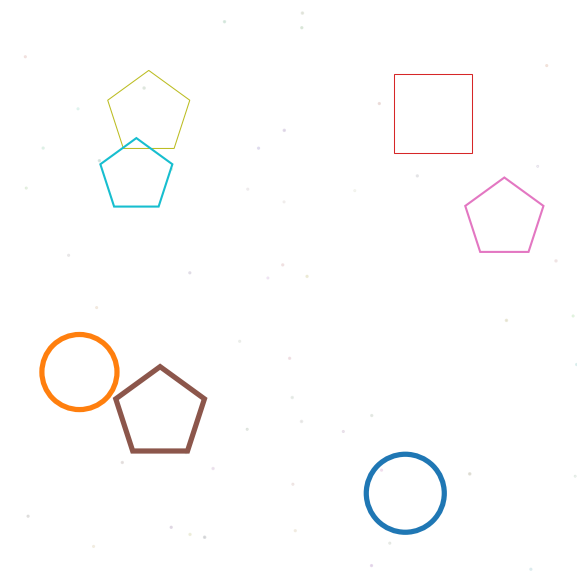[{"shape": "circle", "thickness": 2.5, "radius": 0.34, "center": [0.702, 0.145]}, {"shape": "circle", "thickness": 2.5, "radius": 0.33, "center": [0.138, 0.355]}, {"shape": "square", "thickness": 0.5, "radius": 0.34, "center": [0.75, 0.803]}, {"shape": "pentagon", "thickness": 2.5, "radius": 0.4, "center": [0.277, 0.283]}, {"shape": "pentagon", "thickness": 1, "radius": 0.36, "center": [0.873, 0.621]}, {"shape": "pentagon", "thickness": 0.5, "radius": 0.37, "center": [0.258, 0.802]}, {"shape": "pentagon", "thickness": 1, "radius": 0.33, "center": [0.236, 0.694]}]